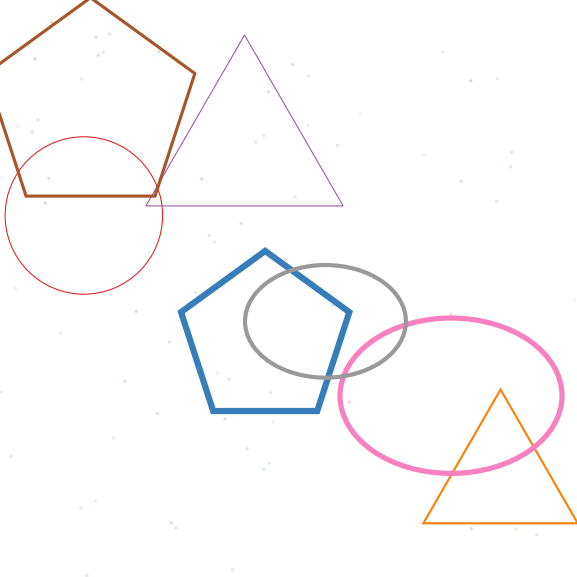[{"shape": "circle", "thickness": 0.5, "radius": 0.68, "center": [0.145, 0.626]}, {"shape": "pentagon", "thickness": 3, "radius": 0.77, "center": [0.459, 0.411]}, {"shape": "triangle", "thickness": 0.5, "radius": 0.99, "center": [0.423, 0.741]}, {"shape": "triangle", "thickness": 1, "radius": 0.77, "center": [0.867, 0.17]}, {"shape": "pentagon", "thickness": 1.5, "radius": 0.95, "center": [0.157, 0.813]}, {"shape": "oval", "thickness": 2.5, "radius": 0.96, "center": [0.781, 0.314]}, {"shape": "oval", "thickness": 2, "radius": 0.7, "center": [0.564, 0.443]}]